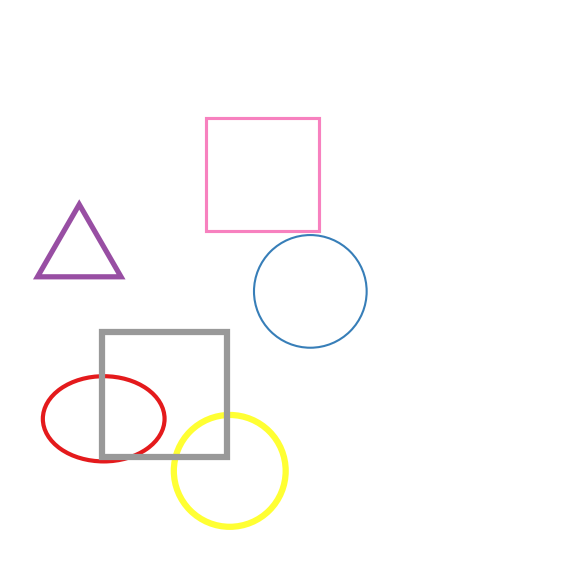[{"shape": "oval", "thickness": 2, "radius": 0.53, "center": [0.18, 0.274]}, {"shape": "circle", "thickness": 1, "radius": 0.49, "center": [0.537, 0.495]}, {"shape": "triangle", "thickness": 2.5, "radius": 0.42, "center": [0.137, 0.562]}, {"shape": "circle", "thickness": 3, "radius": 0.48, "center": [0.398, 0.184]}, {"shape": "square", "thickness": 1.5, "radius": 0.49, "center": [0.455, 0.697]}, {"shape": "square", "thickness": 3, "radius": 0.54, "center": [0.285, 0.316]}]